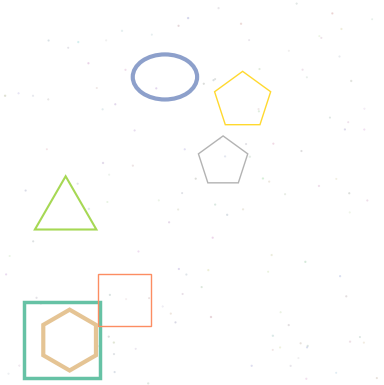[{"shape": "square", "thickness": 2.5, "radius": 0.5, "center": [0.161, 0.117]}, {"shape": "square", "thickness": 1, "radius": 0.34, "center": [0.324, 0.221]}, {"shape": "oval", "thickness": 3, "radius": 0.42, "center": [0.428, 0.8]}, {"shape": "triangle", "thickness": 1.5, "radius": 0.46, "center": [0.17, 0.45]}, {"shape": "pentagon", "thickness": 1, "radius": 0.38, "center": [0.63, 0.738]}, {"shape": "hexagon", "thickness": 3, "radius": 0.39, "center": [0.181, 0.117]}, {"shape": "pentagon", "thickness": 1, "radius": 0.34, "center": [0.579, 0.58]}]